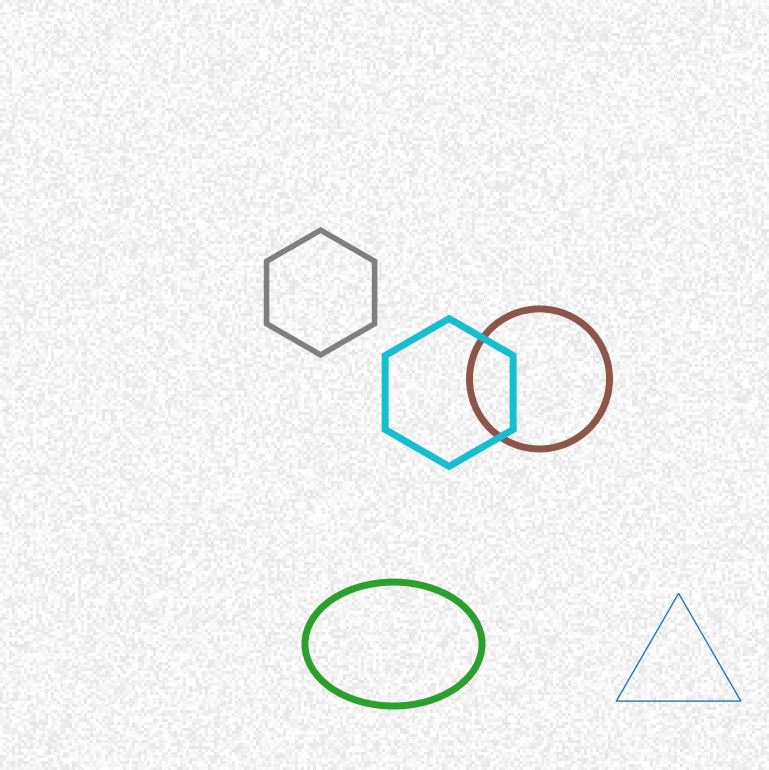[{"shape": "triangle", "thickness": 0.5, "radius": 0.47, "center": [0.881, 0.136]}, {"shape": "oval", "thickness": 2.5, "radius": 0.57, "center": [0.511, 0.164]}, {"shape": "circle", "thickness": 2.5, "radius": 0.45, "center": [0.701, 0.508]}, {"shape": "hexagon", "thickness": 2, "radius": 0.41, "center": [0.416, 0.62]}, {"shape": "hexagon", "thickness": 2.5, "radius": 0.48, "center": [0.583, 0.49]}]